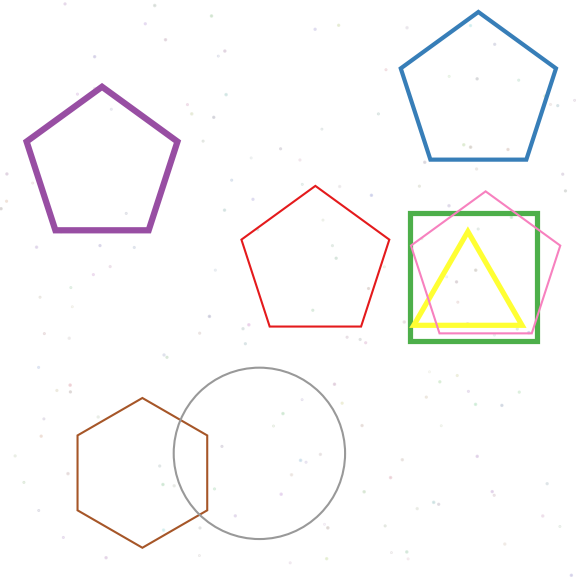[{"shape": "pentagon", "thickness": 1, "radius": 0.67, "center": [0.546, 0.543]}, {"shape": "pentagon", "thickness": 2, "radius": 0.71, "center": [0.828, 0.837]}, {"shape": "square", "thickness": 2.5, "radius": 0.55, "center": [0.82, 0.519]}, {"shape": "pentagon", "thickness": 3, "radius": 0.69, "center": [0.177, 0.711]}, {"shape": "triangle", "thickness": 2.5, "radius": 0.54, "center": [0.81, 0.49]}, {"shape": "hexagon", "thickness": 1, "radius": 0.65, "center": [0.247, 0.18]}, {"shape": "pentagon", "thickness": 1, "radius": 0.68, "center": [0.841, 0.532]}, {"shape": "circle", "thickness": 1, "radius": 0.74, "center": [0.449, 0.214]}]